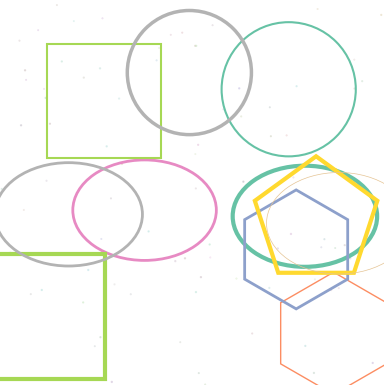[{"shape": "circle", "thickness": 1.5, "radius": 0.87, "center": [0.75, 0.768]}, {"shape": "oval", "thickness": 3, "radius": 0.94, "center": [0.792, 0.438]}, {"shape": "hexagon", "thickness": 1, "radius": 0.79, "center": [0.867, 0.134]}, {"shape": "hexagon", "thickness": 2, "radius": 0.77, "center": [0.769, 0.352]}, {"shape": "oval", "thickness": 2, "radius": 0.93, "center": [0.376, 0.454]}, {"shape": "square", "thickness": 1.5, "radius": 0.74, "center": [0.269, 0.737]}, {"shape": "square", "thickness": 3, "radius": 0.81, "center": [0.109, 0.178]}, {"shape": "pentagon", "thickness": 3, "radius": 0.84, "center": [0.821, 0.427]}, {"shape": "oval", "thickness": 0.5, "radius": 0.94, "center": [0.881, 0.42]}, {"shape": "circle", "thickness": 2.5, "radius": 0.81, "center": [0.492, 0.812]}, {"shape": "oval", "thickness": 2, "radius": 0.96, "center": [0.178, 0.443]}]